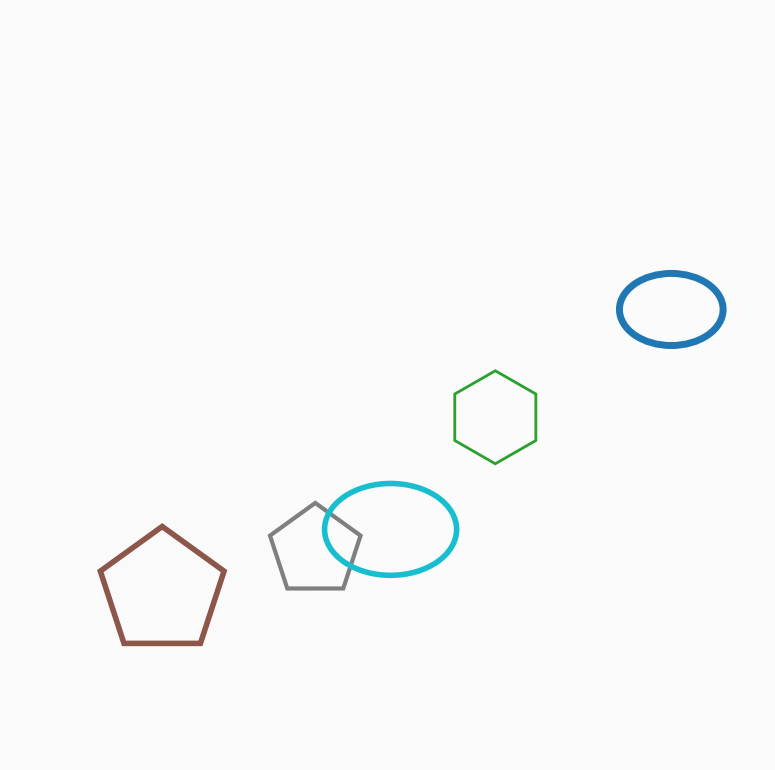[{"shape": "oval", "thickness": 2.5, "radius": 0.33, "center": [0.866, 0.598]}, {"shape": "hexagon", "thickness": 1, "radius": 0.3, "center": [0.639, 0.458]}, {"shape": "pentagon", "thickness": 2, "radius": 0.42, "center": [0.209, 0.232]}, {"shape": "pentagon", "thickness": 1.5, "radius": 0.31, "center": [0.407, 0.285]}, {"shape": "oval", "thickness": 2, "radius": 0.43, "center": [0.504, 0.312]}]